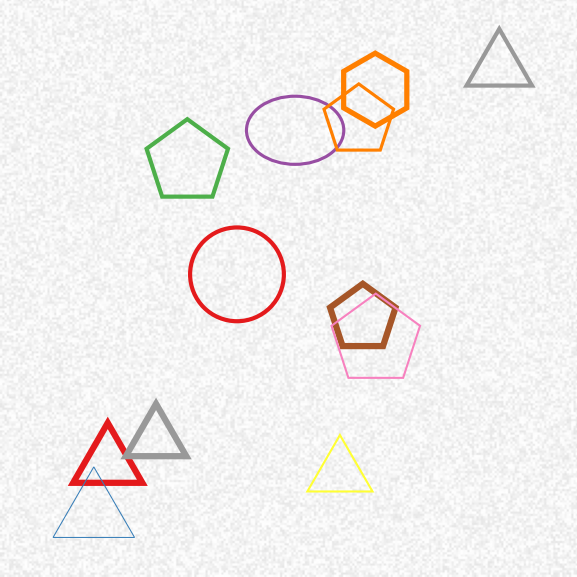[{"shape": "triangle", "thickness": 3, "radius": 0.35, "center": [0.187, 0.198]}, {"shape": "circle", "thickness": 2, "radius": 0.41, "center": [0.41, 0.524]}, {"shape": "triangle", "thickness": 0.5, "radius": 0.41, "center": [0.162, 0.109]}, {"shape": "pentagon", "thickness": 2, "radius": 0.37, "center": [0.324, 0.719]}, {"shape": "oval", "thickness": 1.5, "radius": 0.42, "center": [0.511, 0.774]}, {"shape": "pentagon", "thickness": 1.5, "radius": 0.32, "center": [0.621, 0.79]}, {"shape": "hexagon", "thickness": 2.5, "radius": 0.32, "center": [0.65, 0.844]}, {"shape": "triangle", "thickness": 1, "radius": 0.33, "center": [0.589, 0.181]}, {"shape": "pentagon", "thickness": 3, "radius": 0.3, "center": [0.628, 0.448]}, {"shape": "pentagon", "thickness": 1, "radius": 0.4, "center": [0.651, 0.41]}, {"shape": "triangle", "thickness": 2, "radius": 0.33, "center": [0.865, 0.884]}, {"shape": "triangle", "thickness": 3, "radius": 0.3, "center": [0.27, 0.239]}]